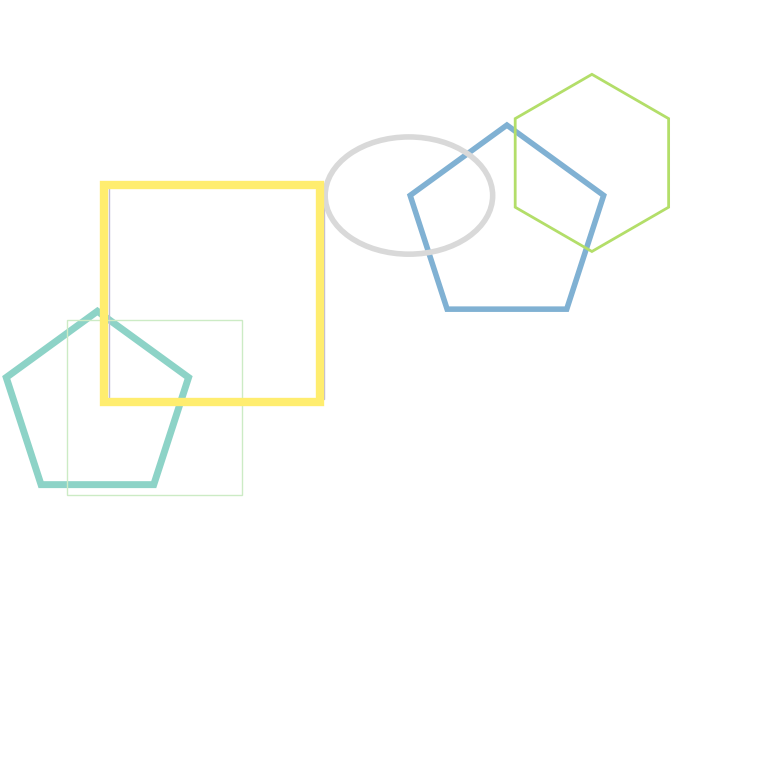[{"shape": "pentagon", "thickness": 2.5, "radius": 0.62, "center": [0.126, 0.471]}, {"shape": "square", "thickness": 0.5, "radius": 0.7, "center": [0.281, 0.621]}, {"shape": "pentagon", "thickness": 2, "radius": 0.66, "center": [0.658, 0.705]}, {"shape": "hexagon", "thickness": 1, "radius": 0.58, "center": [0.769, 0.788]}, {"shape": "oval", "thickness": 2, "radius": 0.54, "center": [0.531, 0.746]}, {"shape": "square", "thickness": 0.5, "radius": 0.57, "center": [0.2, 0.471]}, {"shape": "square", "thickness": 3, "radius": 0.7, "center": [0.276, 0.619]}]